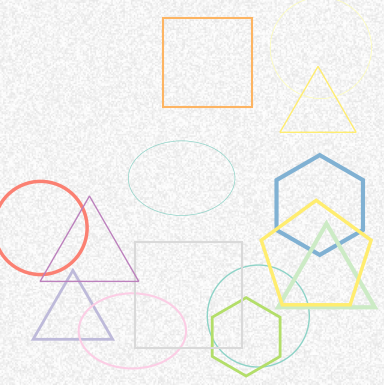[{"shape": "circle", "thickness": 1, "radius": 0.66, "center": [0.671, 0.179]}, {"shape": "oval", "thickness": 0.5, "radius": 0.69, "center": [0.472, 0.537]}, {"shape": "circle", "thickness": 0.5, "radius": 0.66, "center": [0.833, 0.876]}, {"shape": "triangle", "thickness": 2, "radius": 0.6, "center": [0.189, 0.178]}, {"shape": "circle", "thickness": 2.5, "radius": 0.61, "center": [0.105, 0.408]}, {"shape": "hexagon", "thickness": 3, "radius": 0.65, "center": [0.83, 0.467]}, {"shape": "square", "thickness": 1.5, "radius": 0.57, "center": [0.539, 0.837]}, {"shape": "hexagon", "thickness": 2, "radius": 0.51, "center": [0.639, 0.125]}, {"shape": "oval", "thickness": 1.5, "radius": 0.7, "center": [0.344, 0.141]}, {"shape": "square", "thickness": 1.5, "radius": 0.69, "center": [0.491, 0.234]}, {"shape": "triangle", "thickness": 1, "radius": 0.74, "center": [0.232, 0.343]}, {"shape": "triangle", "thickness": 3, "radius": 0.72, "center": [0.848, 0.274]}, {"shape": "triangle", "thickness": 1, "radius": 0.57, "center": [0.826, 0.713]}, {"shape": "pentagon", "thickness": 2.5, "radius": 0.75, "center": [0.821, 0.33]}]